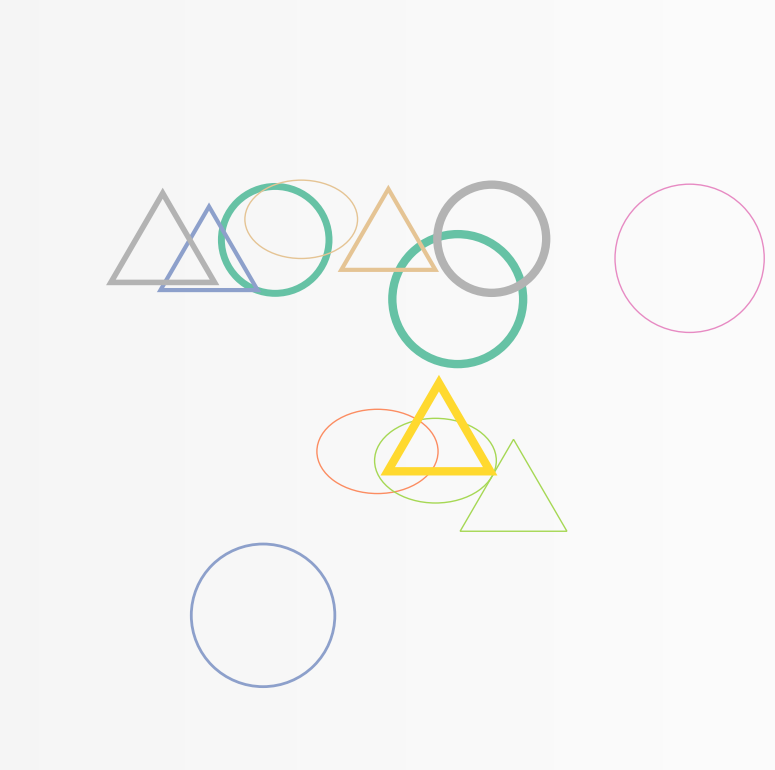[{"shape": "circle", "thickness": 2.5, "radius": 0.35, "center": [0.355, 0.688]}, {"shape": "circle", "thickness": 3, "radius": 0.42, "center": [0.591, 0.612]}, {"shape": "oval", "thickness": 0.5, "radius": 0.39, "center": [0.487, 0.414]}, {"shape": "triangle", "thickness": 1.5, "radius": 0.36, "center": [0.27, 0.659]}, {"shape": "circle", "thickness": 1, "radius": 0.46, "center": [0.339, 0.201]}, {"shape": "circle", "thickness": 0.5, "radius": 0.48, "center": [0.89, 0.665]}, {"shape": "triangle", "thickness": 0.5, "radius": 0.4, "center": [0.663, 0.35]}, {"shape": "oval", "thickness": 0.5, "radius": 0.39, "center": [0.562, 0.402]}, {"shape": "triangle", "thickness": 3, "radius": 0.38, "center": [0.566, 0.426]}, {"shape": "oval", "thickness": 0.5, "radius": 0.36, "center": [0.389, 0.715]}, {"shape": "triangle", "thickness": 1.5, "radius": 0.35, "center": [0.501, 0.685]}, {"shape": "triangle", "thickness": 2, "radius": 0.39, "center": [0.21, 0.672]}, {"shape": "circle", "thickness": 3, "radius": 0.35, "center": [0.635, 0.69]}]